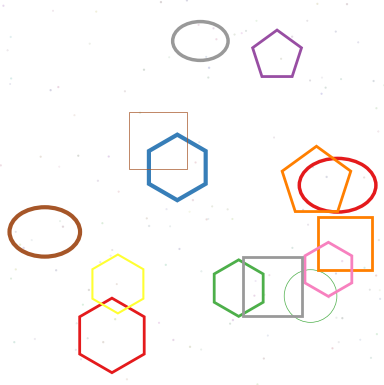[{"shape": "oval", "thickness": 2.5, "radius": 0.5, "center": [0.877, 0.519]}, {"shape": "hexagon", "thickness": 2, "radius": 0.48, "center": [0.291, 0.129]}, {"shape": "hexagon", "thickness": 3, "radius": 0.43, "center": [0.461, 0.565]}, {"shape": "circle", "thickness": 0.5, "radius": 0.34, "center": [0.807, 0.231]}, {"shape": "hexagon", "thickness": 2, "radius": 0.37, "center": [0.62, 0.252]}, {"shape": "pentagon", "thickness": 2, "radius": 0.33, "center": [0.72, 0.855]}, {"shape": "square", "thickness": 2, "radius": 0.34, "center": [0.896, 0.366]}, {"shape": "pentagon", "thickness": 2, "radius": 0.47, "center": [0.822, 0.526]}, {"shape": "hexagon", "thickness": 1.5, "radius": 0.38, "center": [0.306, 0.262]}, {"shape": "oval", "thickness": 3, "radius": 0.46, "center": [0.116, 0.398]}, {"shape": "square", "thickness": 0.5, "radius": 0.37, "center": [0.41, 0.636]}, {"shape": "hexagon", "thickness": 2, "radius": 0.35, "center": [0.853, 0.3]}, {"shape": "square", "thickness": 2, "radius": 0.38, "center": [0.708, 0.257]}, {"shape": "oval", "thickness": 2.5, "radius": 0.36, "center": [0.52, 0.894]}]